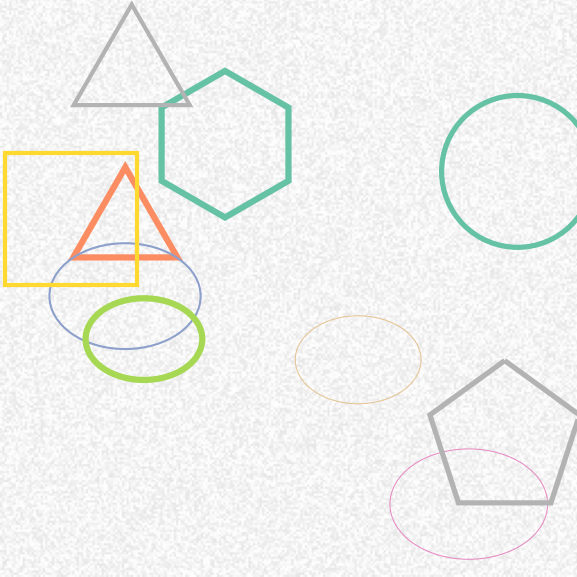[{"shape": "hexagon", "thickness": 3, "radius": 0.63, "center": [0.39, 0.749]}, {"shape": "circle", "thickness": 2.5, "radius": 0.66, "center": [0.896, 0.702]}, {"shape": "triangle", "thickness": 3, "radius": 0.52, "center": [0.217, 0.605]}, {"shape": "oval", "thickness": 1, "radius": 0.65, "center": [0.217, 0.486]}, {"shape": "oval", "thickness": 0.5, "radius": 0.68, "center": [0.812, 0.126]}, {"shape": "oval", "thickness": 3, "radius": 0.51, "center": [0.249, 0.412]}, {"shape": "square", "thickness": 2, "radius": 0.57, "center": [0.123, 0.62]}, {"shape": "oval", "thickness": 0.5, "radius": 0.54, "center": [0.62, 0.376]}, {"shape": "triangle", "thickness": 2, "radius": 0.58, "center": [0.228, 0.875]}, {"shape": "pentagon", "thickness": 2.5, "radius": 0.68, "center": [0.874, 0.239]}]